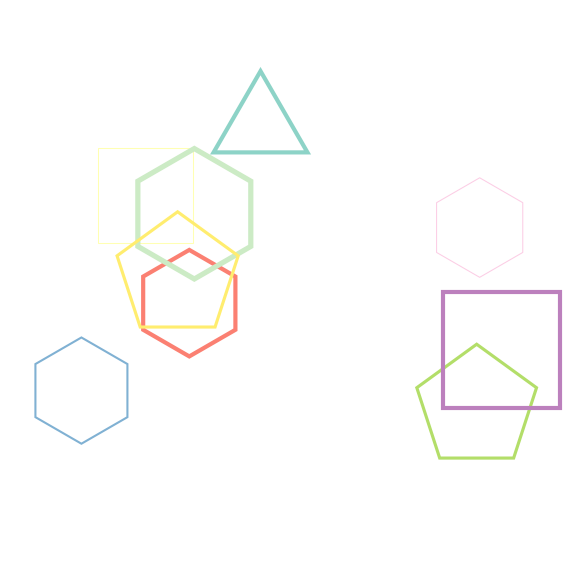[{"shape": "triangle", "thickness": 2, "radius": 0.47, "center": [0.451, 0.782]}, {"shape": "square", "thickness": 0.5, "radius": 0.41, "center": [0.252, 0.66]}, {"shape": "hexagon", "thickness": 2, "radius": 0.46, "center": [0.328, 0.474]}, {"shape": "hexagon", "thickness": 1, "radius": 0.46, "center": [0.141, 0.323]}, {"shape": "pentagon", "thickness": 1.5, "radius": 0.54, "center": [0.825, 0.294]}, {"shape": "hexagon", "thickness": 0.5, "radius": 0.43, "center": [0.831, 0.605]}, {"shape": "square", "thickness": 2, "radius": 0.5, "center": [0.868, 0.394]}, {"shape": "hexagon", "thickness": 2.5, "radius": 0.56, "center": [0.336, 0.629]}, {"shape": "pentagon", "thickness": 1.5, "radius": 0.55, "center": [0.308, 0.522]}]